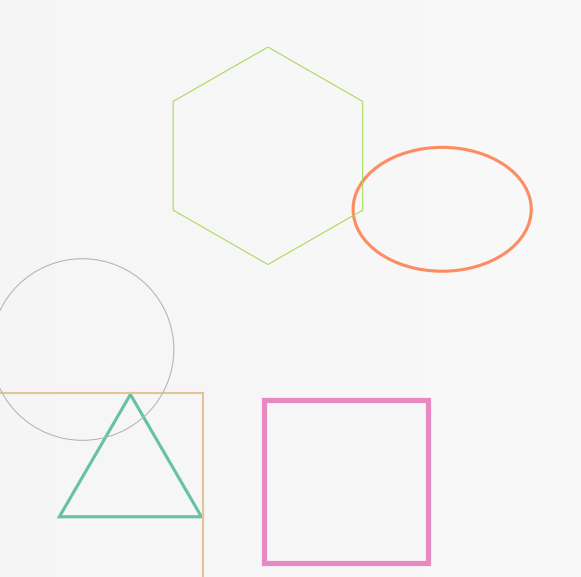[{"shape": "triangle", "thickness": 1.5, "radius": 0.71, "center": [0.224, 0.175]}, {"shape": "oval", "thickness": 1.5, "radius": 0.77, "center": [0.761, 0.637]}, {"shape": "square", "thickness": 2.5, "radius": 0.71, "center": [0.596, 0.166]}, {"shape": "hexagon", "thickness": 0.5, "radius": 0.94, "center": [0.461, 0.729]}, {"shape": "square", "thickness": 1, "radius": 0.89, "center": [0.171, 0.14]}, {"shape": "circle", "thickness": 0.5, "radius": 0.79, "center": [0.142, 0.394]}]